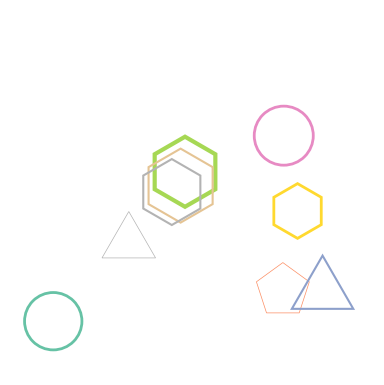[{"shape": "circle", "thickness": 2, "radius": 0.37, "center": [0.138, 0.166]}, {"shape": "pentagon", "thickness": 0.5, "radius": 0.36, "center": [0.735, 0.246]}, {"shape": "triangle", "thickness": 1.5, "radius": 0.46, "center": [0.838, 0.244]}, {"shape": "circle", "thickness": 2, "radius": 0.38, "center": [0.737, 0.648]}, {"shape": "hexagon", "thickness": 3, "radius": 0.45, "center": [0.481, 0.554]}, {"shape": "hexagon", "thickness": 2, "radius": 0.36, "center": [0.773, 0.452]}, {"shape": "hexagon", "thickness": 1.5, "radius": 0.48, "center": [0.469, 0.518]}, {"shape": "triangle", "thickness": 0.5, "radius": 0.4, "center": [0.335, 0.37]}, {"shape": "hexagon", "thickness": 1.5, "radius": 0.43, "center": [0.446, 0.501]}]